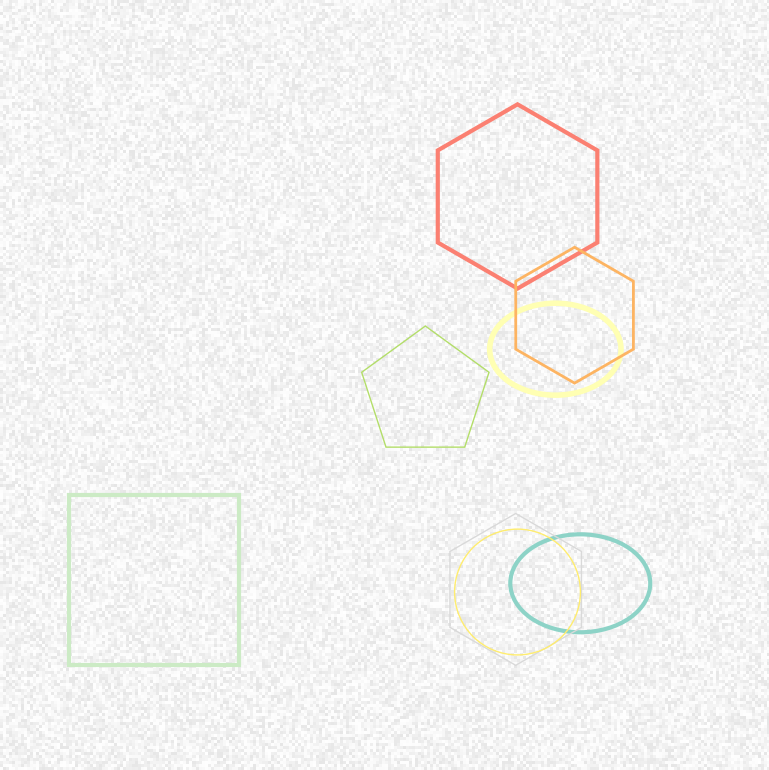[{"shape": "oval", "thickness": 1.5, "radius": 0.45, "center": [0.754, 0.242]}, {"shape": "oval", "thickness": 2, "radius": 0.43, "center": [0.721, 0.547]}, {"shape": "hexagon", "thickness": 1.5, "radius": 0.6, "center": [0.672, 0.745]}, {"shape": "hexagon", "thickness": 1, "radius": 0.44, "center": [0.746, 0.591]}, {"shape": "pentagon", "thickness": 0.5, "radius": 0.43, "center": [0.552, 0.49]}, {"shape": "hexagon", "thickness": 0.5, "radius": 0.49, "center": [0.67, 0.235]}, {"shape": "square", "thickness": 1.5, "radius": 0.55, "center": [0.2, 0.247]}, {"shape": "circle", "thickness": 0.5, "radius": 0.41, "center": [0.672, 0.231]}]